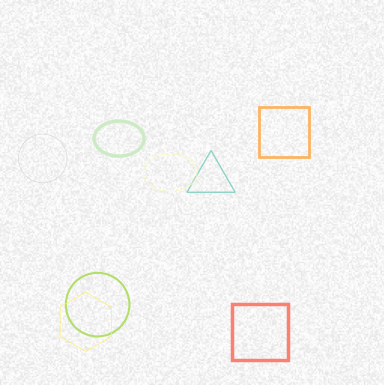[{"shape": "triangle", "thickness": 1, "radius": 0.36, "center": [0.548, 0.537]}, {"shape": "oval", "thickness": 0.5, "radius": 0.35, "center": [0.442, 0.551]}, {"shape": "square", "thickness": 2.5, "radius": 0.36, "center": [0.676, 0.137]}, {"shape": "square", "thickness": 2, "radius": 0.32, "center": [0.738, 0.658]}, {"shape": "circle", "thickness": 1.5, "radius": 0.41, "center": [0.254, 0.209]}, {"shape": "circle", "thickness": 0.5, "radius": 0.32, "center": [0.111, 0.588]}, {"shape": "oval", "thickness": 2.5, "radius": 0.32, "center": [0.309, 0.64]}, {"shape": "hexagon", "thickness": 0.5, "radius": 0.38, "center": [0.223, 0.164]}]